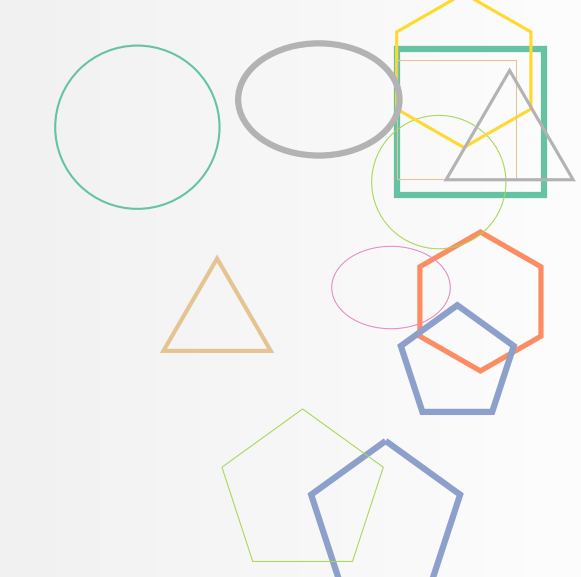[{"shape": "square", "thickness": 3, "radius": 0.63, "center": [0.81, 0.788]}, {"shape": "circle", "thickness": 1, "radius": 0.71, "center": [0.236, 0.779]}, {"shape": "hexagon", "thickness": 2.5, "radius": 0.6, "center": [0.827, 0.477]}, {"shape": "pentagon", "thickness": 3, "radius": 0.51, "center": [0.787, 0.368]}, {"shape": "pentagon", "thickness": 3, "radius": 0.67, "center": [0.663, 0.101]}, {"shape": "oval", "thickness": 0.5, "radius": 0.51, "center": [0.673, 0.501]}, {"shape": "pentagon", "thickness": 0.5, "radius": 0.73, "center": [0.521, 0.145]}, {"shape": "circle", "thickness": 0.5, "radius": 0.58, "center": [0.755, 0.684]}, {"shape": "hexagon", "thickness": 1.5, "radius": 0.67, "center": [0.798, 0.877]}, {"shape": "square", "thickness": 0.5, "radius": 0.51, "center": [0.785, 0.792]}, {"shape": "triangle", "thickness": 2, "radius": 0.53, "center": [0.373, 0.445]}, {"shape": "triangle", "thickness": 1.5, "radius": 0.63, "center": [0.877, 0.751]}, {"shape": "oval", "thickness": 3, "radius": 0.69, "center": [0.548, 0.827]}]